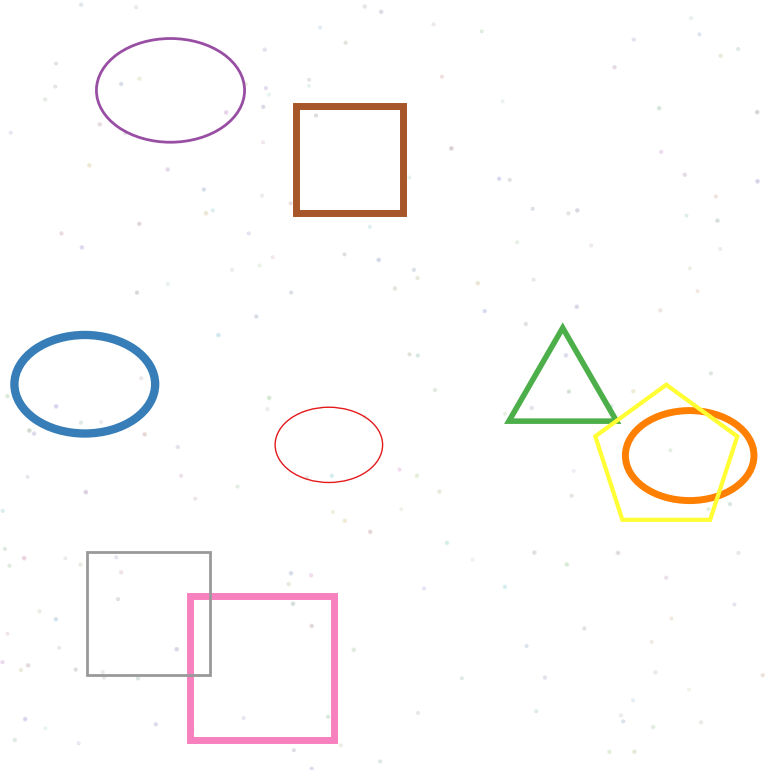[{"shape": "oval", "thickness": 0.5, "radius": 0.35, "center": [0.427, 0.422]}, {"shape": "oval", "thickness": 3, "radius": 0.46, "center": [0.11, 0.501]}, {"shape": "triangle", "thickness": 2, "radius": 0.4, "center": [0.731, 0.493]}, {"shape": "oval", "thickness": 1, "radius": 0.48, "center": [0.221, 0.883]}, {"shape": "oval", "thickness": 2.5, "radius": 0.42, "center": [0.896, 0.408]}, {"shape": "pentagon", "thickness": 1.5, "radius": 0.48, "center": [0.865, 0.403]}, {"shape": "square", "thickness": 2.5, "radius": 0.35, "center": [0.454, 0.793]}, {"shape": "square", "thickness": 2.5, "radius": 0.47, "center": [0.34, 0.132]}, {"shape": "square", "thickness": 1, "radius": 0.4, "center": [0.193, 0.203]}]